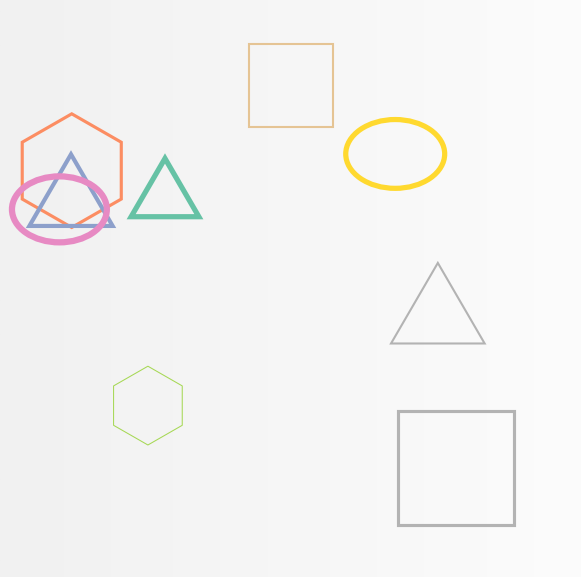[{"shape": "triangle", "thickness": 2.5, "radius": 0.34, "center": [0.284, 0.657]}, {"shape": "hexagon", "thickness": 1.5, "radius": 0.49, "center": [0.123, 0.704]}, {"shape": "triangle", "thickness": 2, "radius": 0.41, "center": [0.122, 0.649]}, {"shape": "oval", "thickness": 3, "radius": 0.41, "center": [0.102, 0.637]}, {"shape": "hexagon", "thickness": 0.5, "radius": 0.34, "center": [0.254, 0.297]}, {"shape": "oval", "thickness": 2.5, "radius": 0.43, "center": [0.68, 0.733]}, {"shape": "square", "thickness": 1, "radius": 0.36, "center": [0.5, 0.851]}, {"shape": "square", "thickness": 1.5, "radius": 0.5, "center": [0.785, 0.189]}, {"shape": "triangle", "thickness": 1, "radius": 0.46, "center": [0.753, 0.451]}]